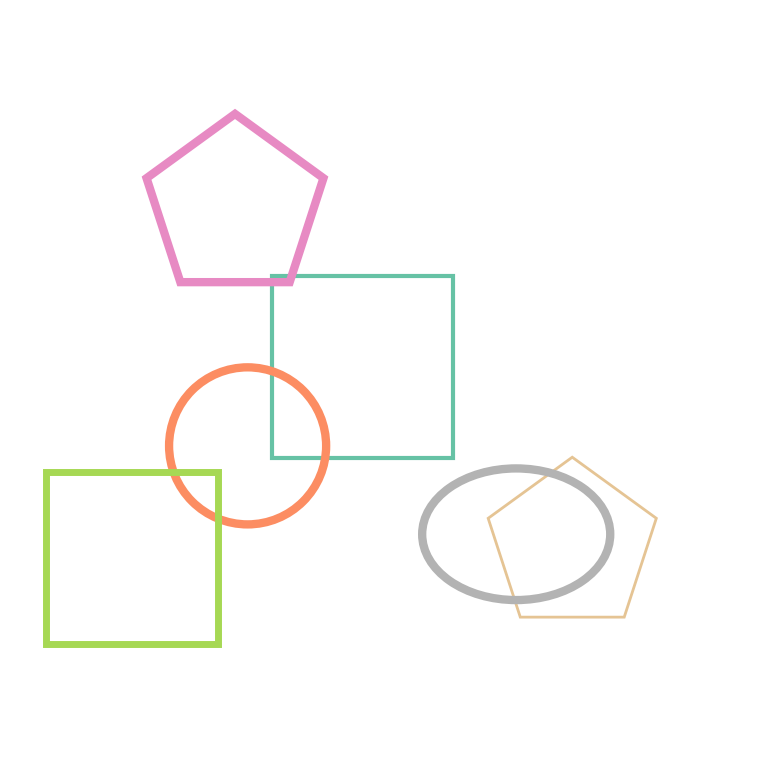[{"shape": "square", "thickness": 1.5, "radius": 0.59, "center": [0.471, 0.523]}, {"shape": "circle", "thickness": 3, "radius": 0.51, "center": [0.322, 0.421]}, {"shape": "pentagon", "thickness": 3, "radius": 0.6, "center": [0.305, 0.731]}, {"shape": "square", "thickness": 2.5, "radius": 0.56, "center": [0.171, 0.275]}, {"shape": "pentagon", "thickness": 1, "radius": 0.57, "center": [0.743, 0.291]}, {"shape": "oval", "thickness": 3, "radius": 0.61, "center": [0.67, 0.306]}]